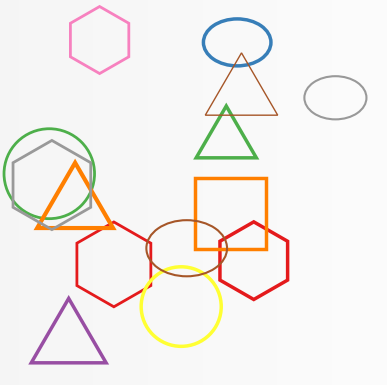[{"shape": "hexagon", "thickness": 2, "radius": 0.55, "center": [0.294, 0.313]}, {"shape": "hexagon", "thickness": 2.5, "radius": 0.5, "center": [0.655, 0.323]}, {"shape": "oval", "thickness": 2.5, "radius": 0.44, "center": [0.612, 0.89]}, {"shape": "circle", "thickness": 2, "radius": 0.58, "center": [0.127, 0.549]}, {"shape": "triangle", "thickness": 2.5, "radius": 0.45, "center": [0.584, 0.635]}, {"shape": "triangle", "thickness": 2.5, "radius": 0.56, "center": [0.177, 0.113]}, {"shape": "square", "thickness": 2.5, "radius": 0.46, "center": [0.594, 0.446]}, {"shape": "triangle", "thickness": 3, "radius": 0.57, "center": [0.194, 0.464]}, {"shape": "circle", "thickness": 2.5, "radius": 0.52, "center": [0.468, 0.204]}, {"shape": "triangle", "thickness": 1, "radius": 0.54, "center": [0.623, 0.755]}, {"shape": "oval", "thickness": 1.5, "radius": 0.52, "center": [0.482, 0.355]}, {"shape": "hexagon", "thickness": 2, "radius": 0.44, "center": [0.257, 0.896]}, {"shape": "hexagon", "thickness": 2, "radius": 0.58, "center": [0.134, 0.519]}, {"shape": "oval", "thickness": 1.5, "radius": 0.4, "center": [0.866, 0.746]}]